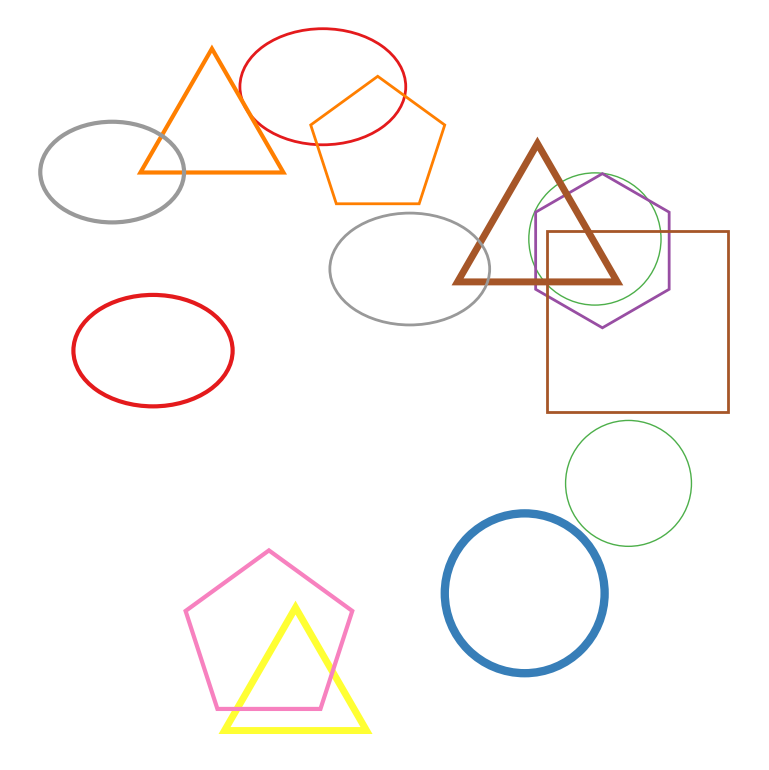[{"shape": "oval", "thickness": 1, "radius": 0.54, "center": [0.419, 0.887]}, {"shape": "oval", "thickness": 1.5, "radius": 0.52, "center": [0.199, 0.545]}, {"shape": "circle", "thickness": 3, "radius": 0.52, "center": [0.681, 0.229]}, {"shape": "circle", "thickness": 0.5, "radius": 0.43, "center": [0.773, 0.69]}, {"shape": "circle", "thickness": 0.5, "radius": 0.41, "center": [0.816, 0.372]}, {"shape": "hexagon", "thickness": 1, "radius": 0.5, "center": [0.782, 0.674]}, {"shape": "pentagon", "thickness": 1, "radius": 0.46, "center": [0.491, 0.809]}, {"shape": "triangle", "thickness": 1.5, "radius": 0.54, "center": [0.275, 0.83]}, {"shape": "triangle", "thickness": 2.5, "radius": 0.53, "center": [0.384, 0.104]}, {"shape": "square", "thickness": 1, "radius": 0.59, "center": [0.828, 0.583]}, {"shape": "triangle", "thickness": 2.5, "radius": 0.6, "center": [0.698, 0.694]}, {"shape": "pentagon", "thickness": 1.5, "radius": 0.57, "center": [0.349, 0.171]}, {"shape": "oval", "thickness": 1, "radius": 0.52, "center": [0.532, 0.651]}, {"shape": "oval", "thickness": 1.5, "radius": 0.47, "center": [0.146, 0.777]}]